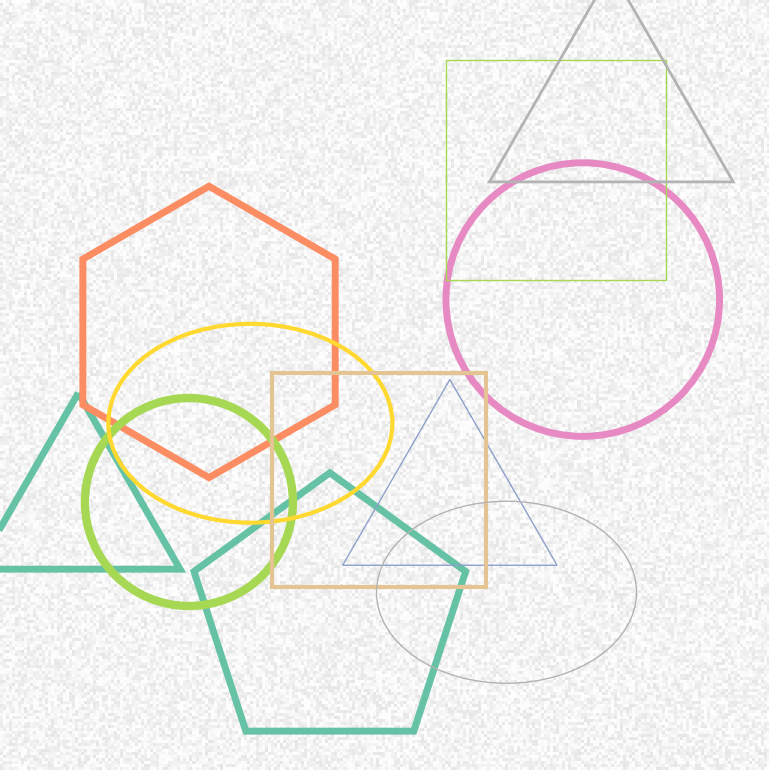[{"shape": "pentagon", "thickness": 2.5, "radius": 0.93, "center": [0.428, 0.201]}, {"shape": "triangle", "thickness": 2.5, "radius": 0.76, "center": [0.102, 0.337]}, {"shape": "hexagon", "thickness": 2.5, "radius": 0.95, "center": [0.271, 0.569]}, {"shape": "triangle", "thickness": 0.5, "radius": 0.8, "center": [0.584, 0.346]}, {"shape": "circle", "thickness": 2.5, "radius": 0.89, "center": [0.757, 0.611]}, {"shape": "circle", "thickness": 3, "radius": 0.68, "center": [0.245, 0.348]}, {"shape": "square", "thickness": 0.5, "radius": 0.71, "center": [0.722, 0.78]}, {"shape": "oval", "thickness": 1.5, "radius": 0.92, "center": [0.325, 0.45]}, {"shape": "square", "thickness": 1.5, "radius": 0.69, "center": [0.492, 0.377]}, {"shape": "oval", "thickness": 0.5, "radius": 0.84, "center": [0.658, 0.231]}, {"shape": "triangle", "thickness": 1, "radius": 0.91, "center": [0.794, 0.855]}]